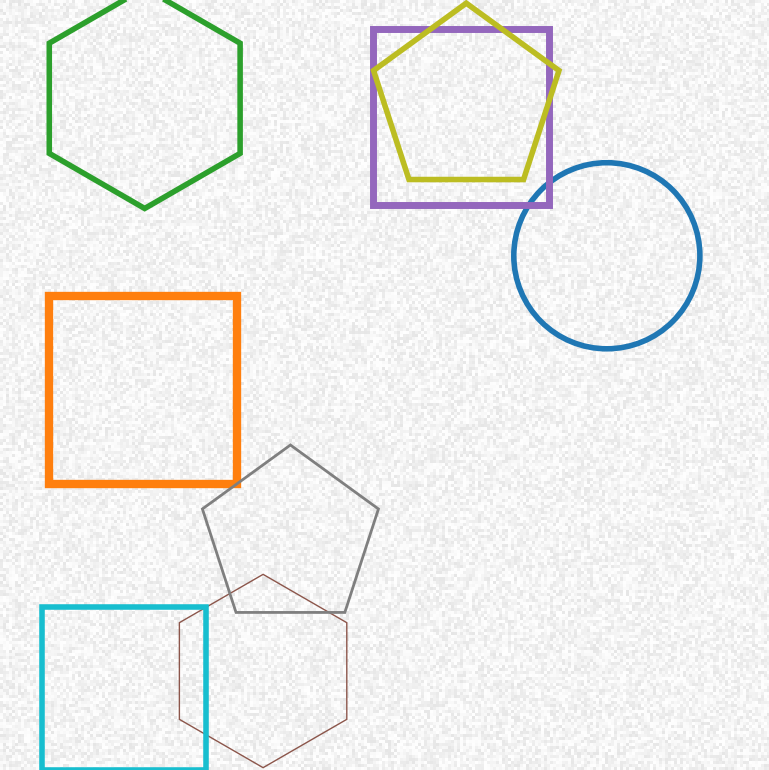[{"shape": "circle", "thickness": 2, "radius": 0.6, "center": [0.788, 0.668]}, {"shape": "square", "thickness": 3, "radius": 0.61, "center": [0.186, 0.494]}, {"shape": "hexagon", "thickness": 2, "radius": 0.72, "center": [0.188, 0.872]}, {"shape": "square", "thickness": 2.5, "radius": 0.57, "center": [0.599, 0.848]}, {"shape": "hexagon", "thickness": 0.5, "radius": 0.63, "center": [0.342, 0.129]}, {"shape": "pentagon", "thickness": 1, "radius": 0.6, "center": [0.377, 0.302]}, {"shape": "pentagon", "thickness": 2, "radius": 0.63, "center": [0.606, 0.869]}, {"shape": "square", "thickness": 2, "radius": 0.53, "center": [0.161, 0.106]}]